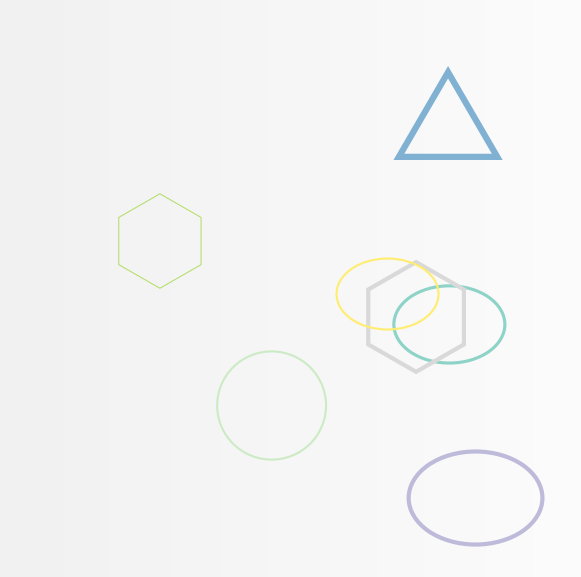[{"shape": "oval", "thickness": 1.5, "radius": 0.48, "center": [0.773, 0.437]}, {"shape": "oval", "thickness": 2, "radius": 0.58, "center": [0.818, 0.137]}, {"shape": "triangle", "thickness": 3, "radius": 0.49, "center": [0.771, 0.776]}, {"shape": "hexagon", "thickness": 0.5, "radius": 0.41, "center": [0.275, 0.582]}, {"shape": "hexagon", "thickness": 2, "radius": 0.48, "center": [0.716, 0.45]}, {"shape": "circle", "thickness": 1, "radius": 0.47, "center": [0.467, 0.297]}, {"shape": "oval", "thickness": 1, "radius": 0.44, "center": [0.667, 0.49]}]